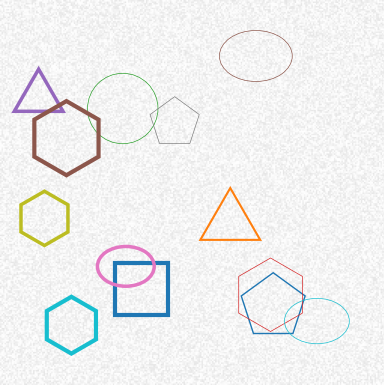[{"shape": "pentagon", "thickness": 1, "radius": 0.44, "center": [0.71, 0.204]}, {"shape": "square", "thickness": 3, "radius": 0.34, "center": [0.367, 0.249]}, {"shape": "triangle", "thickness": 1.5, "radius": 0.45, "center": [0.598, 0.422]}, {"shape": "circle", "thickness": 0.5, "radius": 0.46, "center": [0.319, 0.718]}, {"shape": "hexagon", "thickness": 0.5, "radius": 0.48, "center": [0.703, 0.234]}, {"shape": "triangle", "thickness": 2.5, "radius": 0.37, "center": [0.1, 0.747]}, {"shape": "hexagon", "thickness": 3, "radius": 0.48, "center": [0.173, 0.641]}, {"shape": "oval", "thickness": 0.5, "radius": 0.47, "center": [0.665, 0.855]}, {"shape": "oval", "thickness": 2.5, "radius": 0.37, "center": [0.327, 0.308]}, {"shape": "pentagon", "thickness": 0.5, "radius": 0.34, "center": [0.454, 0.682]}, {"shape": "hexagon", "thickness": 2.5, "radius": 0.35, "center": [0.115, 0.433]}, {"shape": "hexagon", "thickness": 3, "radius": 0.37, "center": [0.185, 0.155]}, {"shape": "oval", "thickness": 0.5, "radius": 0.42, "center": [0.823, 0.166]}]